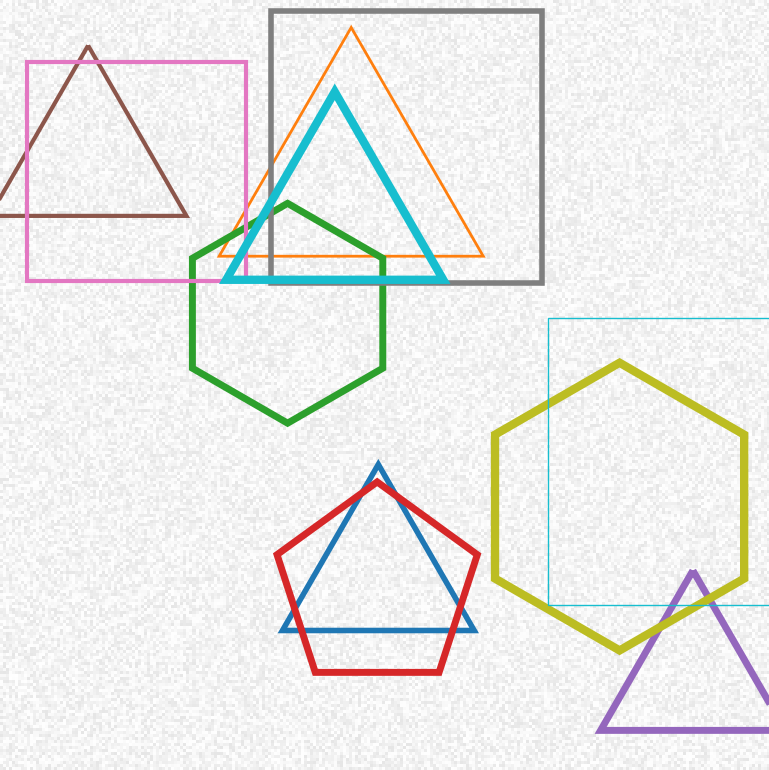[{"shape": "triangle", "thickness": 2, "radius": 0.72, "center": [0.491, 0.253]}, {"shape": "triangle", "thickness": 1, "radius": 0.99, "center": [0.456, 0.766]}, {"shape": "hexagon", "thickness": 2.5, "radius": 0.71, "center": [0.374, 0.593]}, {"shape": "pentagon", "thickness": 2.5, "radius": 0.68, "center": [0.49, 0.237]}, {"shape": "triangle", "thickness": 2.5, "radius": 0.69, "center": [0.9, 0.121]}, {"shape": "triangle", "thickness": 1.5, "radius": 0.74, "center": [0.114, 0.793]}, {"shape": "square", "thickness": 1.5, "radius": 0.71, "center": [0.177, 0.777]}, {"shape": "square", "thickness": 2, "radius": 0.88, "center": [0.528, 0.809]}, {"shape": "hexagon", "thickness": 3, "radius": 0.93, "center": [0.805, 0.342]}, {"shape": "square", "thickness": 0.5, "radius": 0.93, "center": [0.897, 0.401]}, {"shape": "triangle", "thickness": 3, "radius": 0.81, "center": [0.435, 0.718]}]